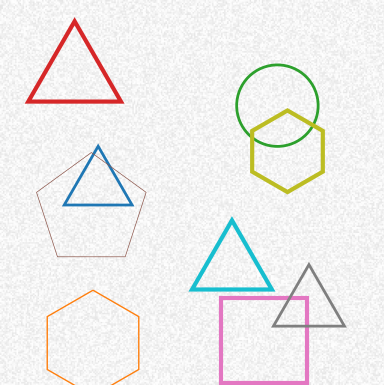[{"shape": "triangle", "thickness": 2, "radius": 0.51, "center": [0.255, 0.518]}, {"shape": "hexagon", "thickness": 1, "radius": 0.69, "center": [0.242, 0.109]}, {"shape": "circle", "thickness": 2, "radius": 0.53, "center": [0.721, 0.726]}, {"shape": "triangle", "thickness": 3, "radius": 0.7, "center": [0.194, 0.806]}, {"shape": "pentagon", "thickness": 0.5, "radius": 0.75, "center": [0.237, 0.454]}, {"shape": "square", "thickness": 3, "radius": 0.56, "center": [0.685, 0.116]}, {"shape": "triangle", "thickness": 2, "radius": 0.53, "center": [0.802, 0.206]}, {"shape": "hexagon", "thickness": 3, "radius": 0.53, "center": [0.747, 0.607]}, {"shape": "triangle", "thickness": 3, "radius": 0.6, "center": [0.603, 0.308]}]